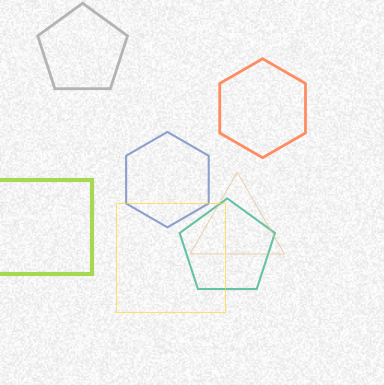[{"shape": "pentagon", "thickness": 1.5, "radius": 0.65, "center": [0.59, 0.355]}, {"shape": "hexagon", "thickness": 2, "radius": 0.64, "center": [0.682, 0.719]}, {"shape": "hexagon", "thickness": 1.5, "radius": 0.62, "center": [0.435, 0.533]}, {"shape": "square", "thickness": 3, "radius": 0.61, "center": [0.116, 0.41]}, {"shape": "square", "thickness": 0.5, "radius": 0.71, "center": [0.442, 0.33]}, {"shape": "triangle", "thickness": 0.5, "radius": 0.71, "center": [0.616, 0.411]}, {"shape": "pentagon", "thickness": 2, "radius": 0.61, "center": [0.215, 0.869]}]